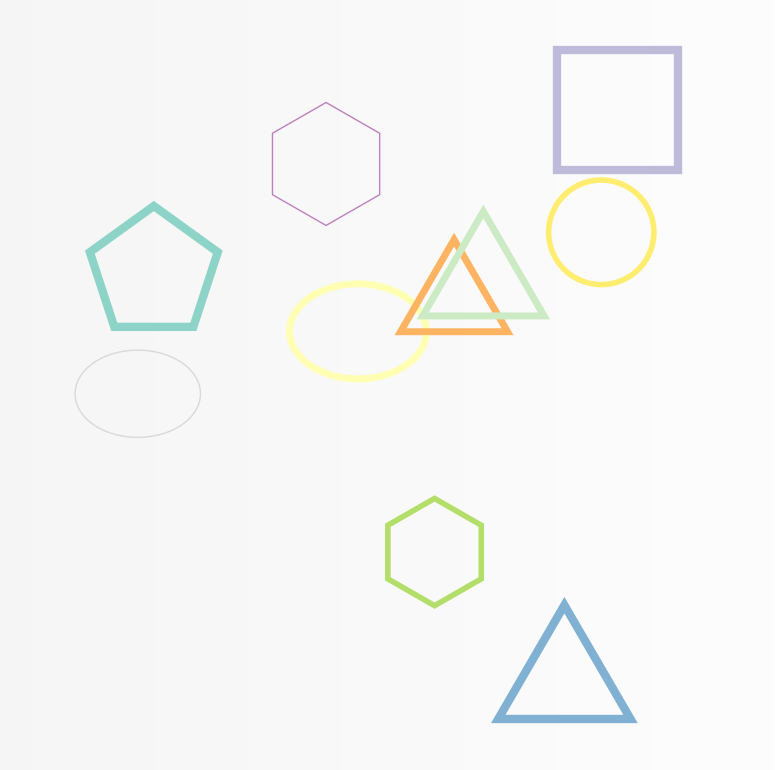[{"shape": "pentagon", "thickness": 3, "radius": 0.43, "center": [0.198, 0.646]}, {"shape": "oval", "thickness": 2.5, "radius": 0.44, "center": [0.462, 0.57]}, {"shape": "square", "thickness": 3, "radius": 0.39, "center": [0.797, 0.857]}, {"shape": "triangle", "thickness": 3, "radius": 0.49, "center": [0.728, 0.116]}, {"shape": "triangle", "thickness": 2.5, "radius": 0.4, "center": [0.586, 0.609]}, {"shape": "hexagon", "thickness": 2, "radius": 0.35, "center": [0.561, 0.283]}, {"shape": "oval", "thickness": 0.5, "radius": 0.4, "center": [0.178, 0.489]}, {"shape": "hexagon", "thickness": 0.5, "radius": 0.4, "center": [0.421, 0.787]}, {"shape": "triangle", "thickness": 2.5, "radius": 0.45, "center": [0.624, 0.635]}, {"shape": "circle", "thickness": 2, "radius": 0.34, "center": [0.776, 0.698]}]